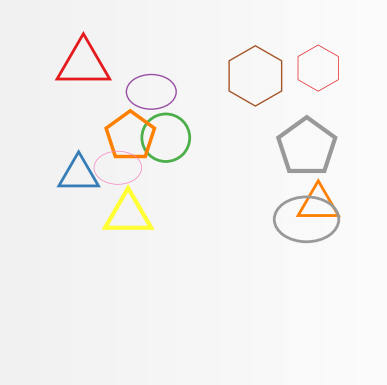[{"shape": "hexagon", "thickness": 0.5, "radius": 0.3, "center": [0.821, 0.823]}, {"shape": "triangle", "thickness": 2, "radius": 0.39, "center": [0.215, 0.834]}, {"shape": "triangle", "thickness": 2, "radius": 0.3, "center": [0.203, 0.547]}, {"shape": "circle", "thickness": 2, "radius": 0.31, "center": [0.428, 0.642]}, {"shape": "oval", "thickness": 1, "radius": 0.32, "center": [0.39, 0.761]}, {"shape": "triangle", "thickness": 2, "radius": 0.3, "center": [0.821, 0.47]}, {"shape": "pentagon", "thickness": 2.5, "radius": 0.33, "center": [0.336, 0.647]}, {"shape": "triangle", "thickness": 3, "radius": 0.34, "center": [0.331, 0.443]}, {"shape": "hexagon", "thickness": 1, "radius": 0.39, "center": [0.659, 0.803]}, {"shape": "oval", "thickness": 0.5, "radius": 0.31, "center": [0.304, 0.564]}, {"shape": "oval", "thickness": 2, "radius": 0.42, "center": [0.791, 0.43]}, {"shape": "pentagon", "thickness": 3, "radius": 0.39, "center": [0.792, 0.618]}]